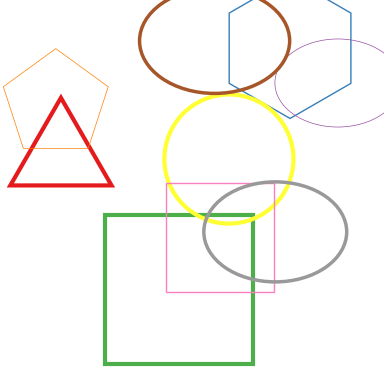[{"shape": "triangle", "thickness": 3, "radius": 0.76, "center": [0.158, 0.594]}, {"shape": "hexagon", "thickness": 1, "radius": 0.91, "center": [0.753, 0.875]}, {"shape": "square", "thickness": 3, "radius": 0.96, "center": [0.465, 0.248]}, {"shape": "oval", "thickness": 0.5, "radius": 0.82, "center": [0.877, 0.784]}, {"shape": "pentagon", "thickness": 0.5, "radius": 0.72, "center": [0.145, 0.73]}, {"shape": "circle", "thickness": 3, "radius": 0.84, "center": [0.595, 0.587]}, {"shape": "oval", "thickness": 2.5, "radius": 0.97, "center": [0.557, 0.894]}, {"shape": "square", "thickness": 1, "radius": 0.71, "center": [0.571, 0.383]}, {"shape": "oval", "thickness": 2.5, "radius": 0.93, "center": [0.715, 0.398]}]